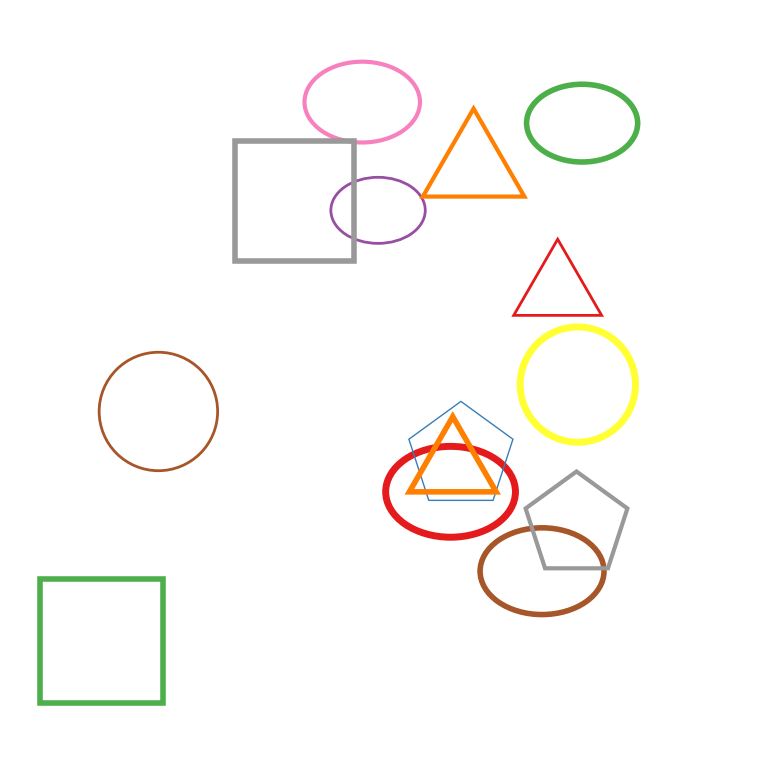[{"shape": "oval", "thickness": 2.5, "radius": 0.42, "center": [0.585, 0.361]}, {"shape": "triangle", "thickness": 1, "radius": 0.33, "center": [0.724, 0.623]}, {"shape": "pentagon", "thickness": 0.5, "radius": 0.36, "center": [0.599, 0.408]}, {"shape": "square", "thickness": 2, "radius": 0.4, "center": [0.132, 0.167]}, {"shape": "oval", "thickness": 2, "radius": 0.36, "center": [0.756, 0.84]}, {"shape": "oval", "thickness": 1, "radius": 0.31, "center": [0.491, 0.727]}, {"shape": "triangle", "thickness": 2, "radius": 0.33, "center": [0.588, 0.394]}, {"shape": "triangle", "thickness": 1.5, "radius": 0.38, "center": [0.615, 0.783]}, {"shape": "circle", "thickness": 2.5, "radius": 0.37, "center": [0.75, 0.501]}, {"shape": "circle", "thickness": 1, "radius": 0.38, "center": [0.206, 0.466]}, {"shape": "oval", "thickness": 2, "radius": 0.4, "center": [0.704, 0.258]}, {"shape": "oval", "thickness": 1.5, "radius": 0.37, "center": [0.47, 0.867]}, {"shape": "square", "thickness": 2, "radius": 0.39, "center": [0.382, 0.739]}, {"shape": "pentagon", "thickness": 1.5, "radius": 0.35, "center": [0.749, 0.318]}]